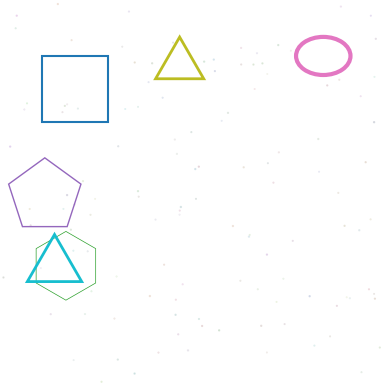[{"shape": "square", "thickness": 1.5, "radius": 0.43, "center": [0.195, 0.769]}, {"shape": "hexagon", "thickness": 0.5, "radius": 0.45, "center": [0.171, 0.31]}, {"shape": "pentagon", "thickness": 1, "radius": 0.49, "center": [0.116, 0.491]}, {"shape": "oval", "thickness": 3, "radius": 0.35, "center": [0.84, 0.855]}, {"shape": "triangle", "thickness": 2, "radius": 0.36, "center": [0.467, 0.832]}, {"shape": "triangle", "thickness": 2, "radius": 0.41, "center": [0.142, 0.309]}]